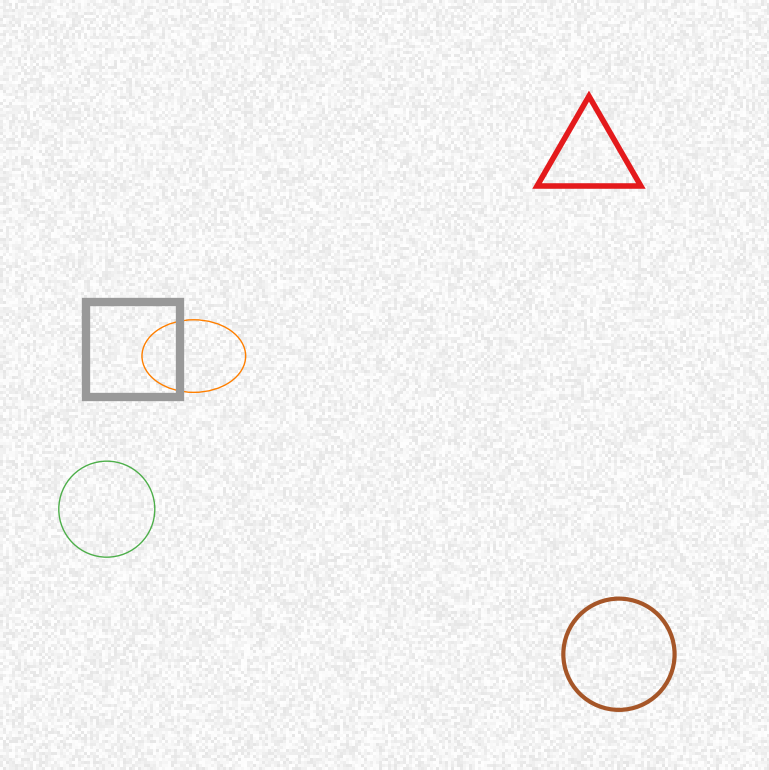[{"shape": "triangle", "thickness": 2, "radius": 0.39, "center": [0.765, 0.797]}, {"shape": "circle", "thickness": 0.5, "radius": 0.31, "center": [0.139, 0.339]}, {"shape": "oval", "thickness": 0.5, "radius": 0.34, "center": [0.252, 0.538]}, {"shape": "circle", "thickness": 1.5, "radius": 0.36, "center": [0.804, 0.15]}, {"shape": "square", "thickness": 3, "radius": 0.31, "center": [0.173, 0.546]}]